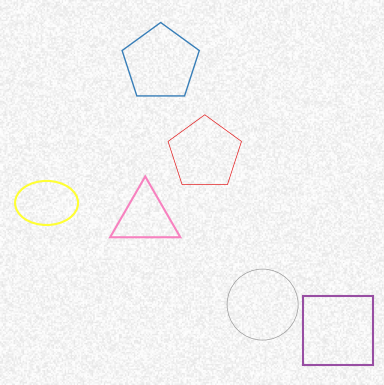[{"shape": "pentagon", "thickness": 0.5, "radius": 0.5, "center": [0.532, 0.602]}, {"shape": "pentagon", "thickness": 1, "radius": 0.53, "center": [0.417, 0.836]}, {"shape": "square", "thickness": 1.5, "radius": 0.45, "center": [0.877, 0.142]}, {"shape": "oval", "thickness": 1.5, "radius": 0.41, "center": [0.121, 0.473]}, {"shape": "triangle", "thickness": 1.5, "radius": 0.53, "center": [0.377, 0.436]}, {"shape": "circle", "thickness": 0.5, "radius": 0.46, "center": [0.682, 0.209]}]